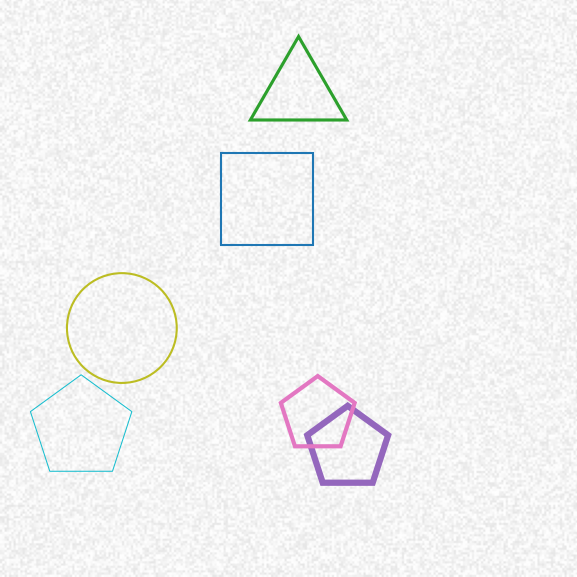[{"shape": "square", "thickness": 1, "radius": 0.4, "center": [0.463, 0.655]}, {"shape": "triangle", "thickness": 1.5, "radius": 0.48, "center": [0.517, 0.84]}, {"shape": "pentagon", "thickness": 3, "radius": 0.37, "center": [0.602, 0.223]}, {"shape": "pentagon", "thickness": 2, "radius": 0.34, "center": [0.55, 0.281]}, {"shape": "circle", "thickness": 1, "radius": 0.48, "center": [0.211, 0.431]}, {"shape": "pentagon", "thickness": 0.5, "radius": 0.46, "center": [0.14, 0.258]}]